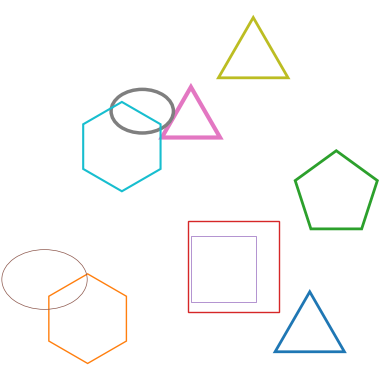[{"shape": "triangle", "thickness": 2, "radius": 0.52, "center": [0.805, 0.138]}, {"shape": "hexagon", "thickness": 1, "radius": 0.58, "center": [0.228, 0.172]}, {"shape": "pentagon", "thickness": 2, "radius": 0.56, "center": [0.873, 0.496]}, {"shape": "square", "thickness": 1, "radius": 0.59, "center": [0.607, 0.309]}, {"shape": "square", "thickness": 0.5, "radius": 0.42, "center": [0.58, 0.301]}, {"shape": "oval", "thickness": 0.5, "radius": 0.55, "center": [0.116, 0.274]}, {"shape": "triangle", "thickness": 3, "radius": 0.44, "center": [0.496, 0.687]}, {"shape": "oval", "thickness": 2.5, "radius": 0.4, "center": [0.369, 0.711]}, {"shape": "triangle", "thickness": 2, "radius": 0.52, "center": [0.658, 0.85]}, {"shape": "hexagon", "thickness": 1.5, "radius": 0.58, "center": [0.317, 0.619]}]